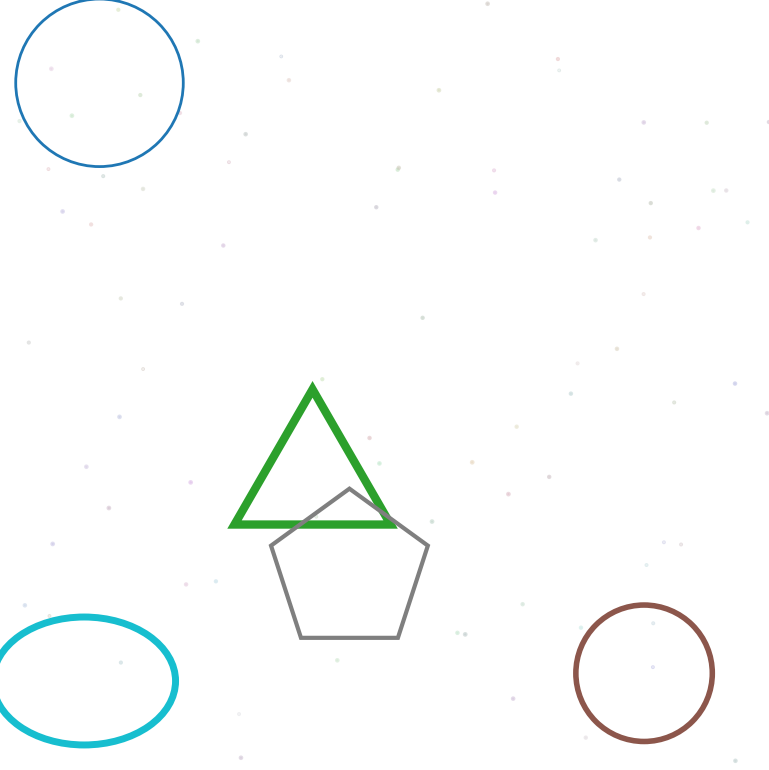[{"shape": "circle", "thickness": 1, "radius": 0.54, "center": [0.129, 0.892]}, {"shape": "triangle", "thickness": 3, "radius": 0.59, "center": [0.406, 0.377]}, {"shape": "circle", "thickness": 2, "radius": 0.44, "center": [0.836, 0.126]}, {"shape": "pentagon", "thickness": 1.5, "radius": 0.54, "center": [0.454, 0.258]}, {"shape": "oval", "thickness": 2.5, "radius": 0.59, "center": [0.109, 0.116]}]